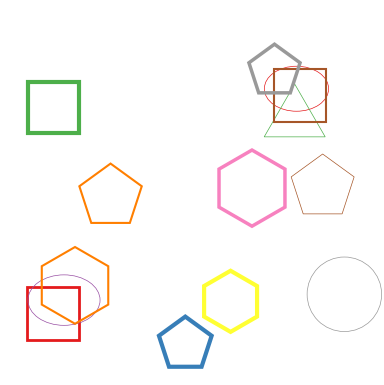[{"shape": "oval", "thickness": 0.5, "radius": 0.42, "center": [0.77, 0.77]}, {"shape": "square", "thickness": 2, "radius": 0.34, "center": [0.138, 0.186]}, {"shape": "pentagon", "thickness": 3, "radius": 0.36, "center": [0.481, 0.106]}, {"shape": "square", "thickness": 3, "radius": 0.33, "center": [0.139, 0.721]}, {"shape": "triangle", "thickness": 0.5, "radius": 0.46, "center": [0.765, 0.69]}, {"shape": "oval", "thickness": 0.5, "radius": 0.47, "center": [0.166, 0.221]}, {"shape": "pentagon", "thickness": 1.5, "radius": 0.43, "center": [0.287, 0.49]}, {"shape": "hexagon", "thickness": 1.5, "radius": 0.5, "center": [0.195, 0.259]}, {"shape": "hexagon", "thickness": 3, "radius": 0.4, "center": [0.599, 0.217]}, {"shape": "square", "thickness": 1.5, "radius": 0.34, "center": [0.78, 0.752]}, {"shape": "pentagon", "thickness": 0.5, "radius": 0.43, "center": [0.838, 0.514]}, {"shape": "hexagon", "thickness": 2.5, "radius": 0.49, "center": [0.655, 0.511]}, {"shape": "pentagon", "thickness": 2.5, "radius": 0.35, "center": [0.713, 0.815]}, {"shape": "circle", "thickness": 0.5, "radius": 0.48, "center": [0.895, 0.236]}]